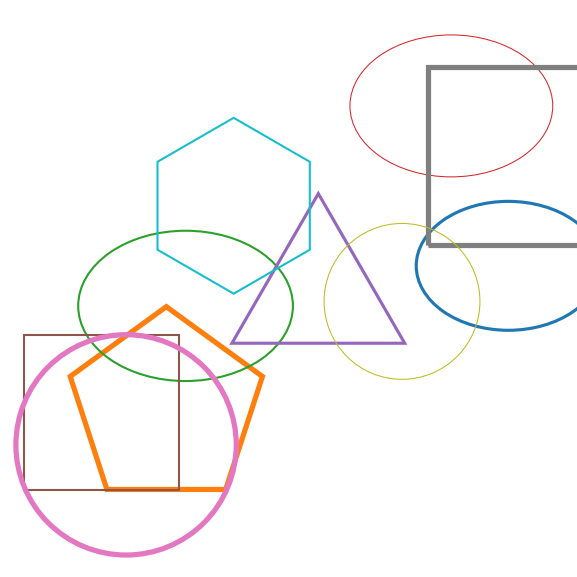[{"shape": "oval", "thickness": 1.5, "radius": 0.8, "center": [0.88, 0.539]}, {"shape": "pentagon", "thickness": 2.5, "radius": 0.87, "center": [0.288, 0.293]}, {"shape": "oval", "thickness": 1, "radius": 0.93, "center": [0.321, 0.469]}, {"shape": "oval", "thickness": 0.5, "radius": 0.88, "center": [0.782, 0.816]}, {"shape": "triangle", "thickness": 1.5, "radius": 0.86, "center": [0.551, 0.491]}, {"shape": "square", "thickness": 1, "radius": 0.67, "center": [0.175, 0.285]}, {"shape": "circle", "thickness": 2.5, "radius": 0.95, "center": [0.218, 0.229]}, {"shape": "square", "thickness": 2.5, "radius": 0.77, "center": [0.895, 0.728]}, {"shape": "circle", "thickness": 0.5, "radius": 0.67, "center": [0.696, 0.477]}, {"shape": "hexagon", "thickness": 1, "radius": 0.76, "center": [0.405, 0.643]}]